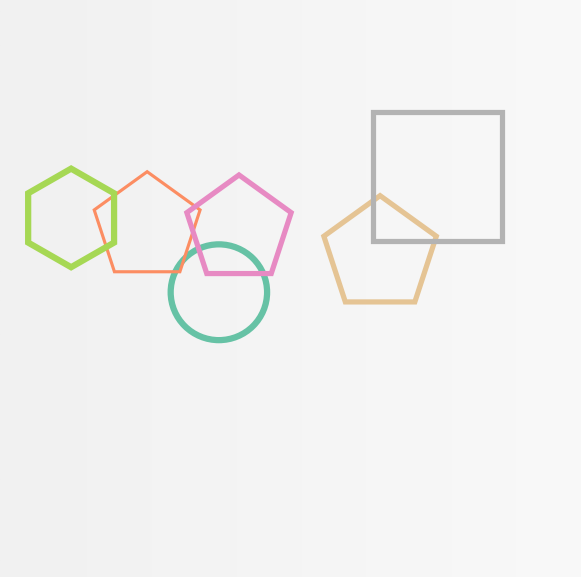[{"shape": "circle", "thickness": 3, "radius": 0.41, "center": [0.377, 0.493]}, {"shape": "pentagon", "thickness": 1.5, "radius": 0.48, "center": [0.253, 0.606]}, {"shape": "pentagon", "thickness": 2.5, "radius": 0.47, "center": [0.411, 0.602]}, {"shape": "hexagon", "thickness": 3, "radius": 0.43, "center": [0.122, 0.622]}, {"shape": "pentagon", "thickness": 2.5, "radius": 0.51, "center": [0.654, 0.559]}, {"shape": "square", "thickness": 2.5, "radius": 0.55, "center": [0.753, 0.693]}]